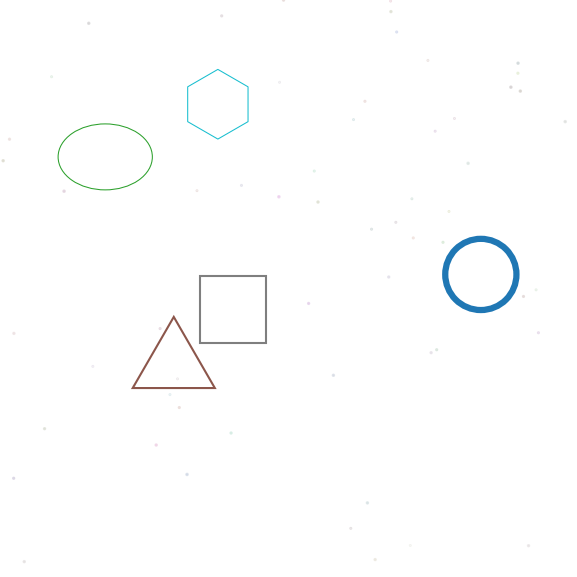[{"shape": "circle", "thickness": 3, "radius": 0.31, "center": [0.833, 0.524]}, {"shape": "oval", "thickness": 0.5, "radius": 0.41, "center": [0.182, 0.727]}, {"shape": "triangle", "thickness": 1, "radius": 0.41, "center": [0.301, 0.368]}, {"shape": "square", "thickness": 1, "radius": 0.29, "center": [0.403, 0.464]}, {"shape": "hexagon", "thickness": 0.5, "radius": 0.3, "center": [0.377, 0.819]}]